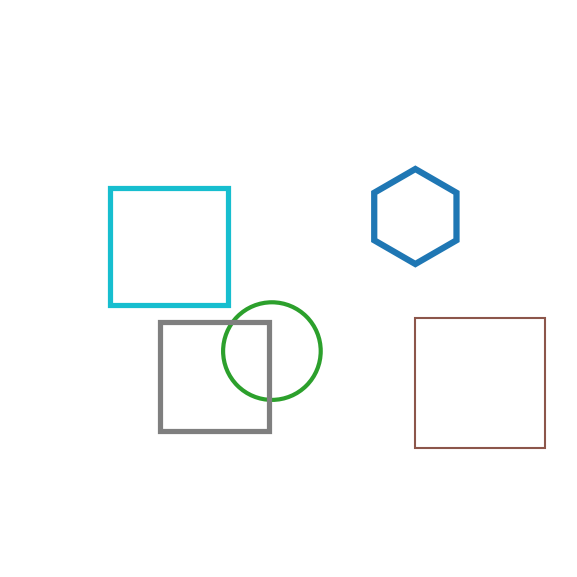[{"shape": "hexagon", "thickness": 3, "radius": 0.41, "center": [0.719, 0.624]}, {"shape": "circle", "thickness": 2, "radius": 0.42, "center": [0.471, 0.391]}, {"shape": "square", "thickness": 1, "radius": 0.56, "center": [0.832, 0.336]}, {"shape": "square", "thickness": 2.5, "radius": 0.47, "center": [0.371, 0.347]}, {"shape": "square", "thickness": 2.5, "radius": 0.51, "center": [0.293, 0.572]}]